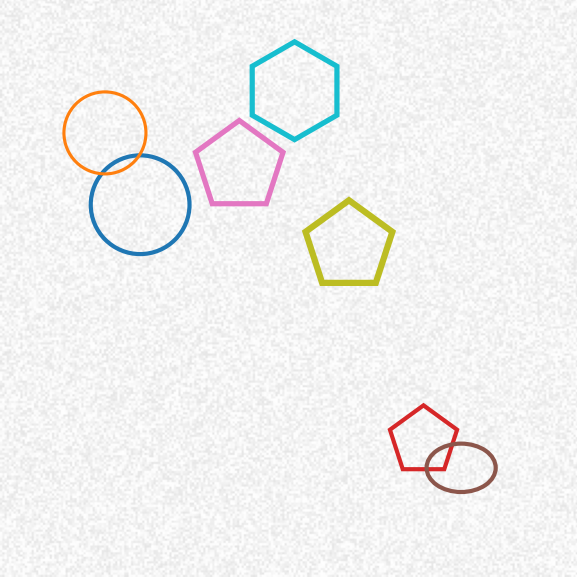[{"shape": "circle", "thickness": 2, "radius": 0.43, "center": [0.243, 0.645]}, {"shape": "circle", "thickness": 1.5, "radius": 0.36, "center": [0.182, 0.769]}, {"shape": "pentagon", "thickness": 2, "radius": 0.31, "center": [0.733, 0.236]}, {"shape": "oval", "thickness": 2, "radius": 0.3, "center": [0.799, 0.189]}, {"shape": "pentagon", "thickness": 2.5, "radius": 0.4, "center": [0.414, 0.711]}, {"shape": "pentagon", "thickness": 3, "radius": 0.4, "center": [0.604, 0.573]}, {"shape": "hexagon", "thickness": 2.5, "radius": 0.42, "center": [0.51, 0.842]}]